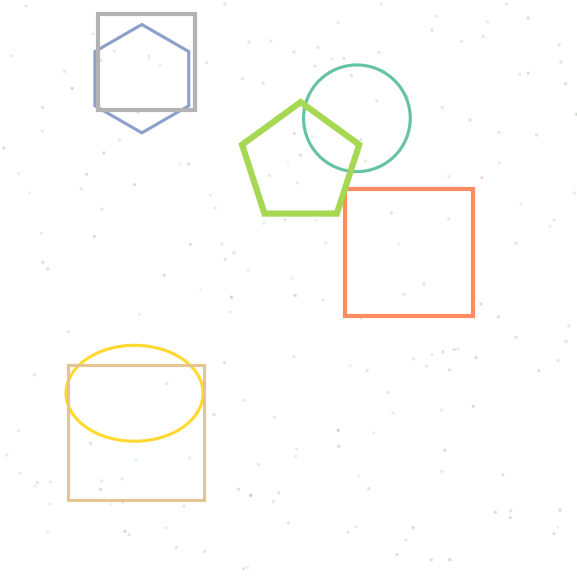[{"shape": "circle", "thickness": 1.5, "radius": 0.46, "center": [0.618, 0.794]}, {"shape": "square", "thickness": 2, "radius": 0.55, "center": [0.708, 0.562]}, {"shape": "hexagon", "thickness": 1.5, "radius": 0.47, "center": [0.246, 0.863]}, {"shape": "pentagon", "thickness": 3, "radius": 0.53, "center": [0.521, 0.716]}, {"shape": "oval", "thickness": 1.5, "radius": 0.59, "center": [0.233, 0.318]}, {"shape": "square", "thickness": 1.5, "radius": 0.59, "center": [0.236, 0.25]}, {"shape": "square", "thickness": 2, "radius": 0.42, "center": [0.254, 0.892]}]